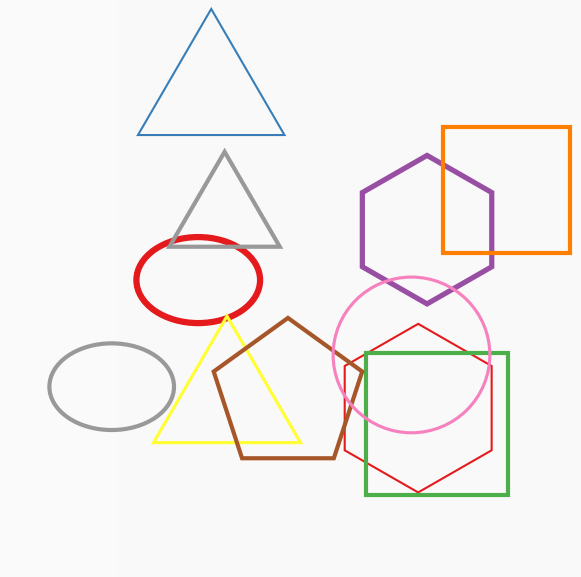[{"shape": "oval", "thickness": 3, "radius": 0.53, "center": [0.341, 0.514]}, {"shape": "hexagon", "thickness": 1, "radius": 0.73, "center": [0.719, 0.292]}, {"shape": "triangle", "thickness": 1, "radius": 0.73, "center": [0.363, 0.838]}, {"shape": "square", "thickness": 2, "radius": 0.61, "center": [0.751, 0.265]}, {"shape": "hexagon", "thickness": 2.5, "radius": 0.64, "center": [0.735, 0.601]}, {"shape": "square", "thickness": 2, "radius": 0.55, "center": [0.872, 0.67]}, {"shape": "triangle", "thickness": 1.5, "radius": 0.73, "center": [0.391, 0.306]}, {"shape": "pentagon", "thickness": 2, "radius": 0.67, "center": [0.495, 0.314]}, {"shape": "circle", "thickness": 1.5, "radius": 0.67, "center": [0.708, 0.385]}, {"shape": "triangle", "thickness": 2, "radius": 0.55, "center": [0.386, 0.627]}, {"shape": "oval", "thickness": 2, "radius": 0.54, "center": [0.192, 0.33]}]